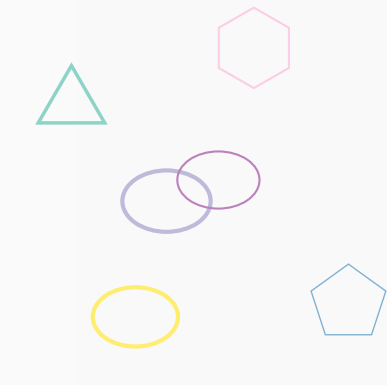[{"shape": "triangle", "thickness": 2.5, "radius": 0.5, "center": [0.184, 0.73]}, {"shape": "oval", "thickness": 3, "radius": 0.57, "center": [0.43, 0.478]}, {"shape": "pentagon", "thickness": 1, "radius": 0.51, "center": [0.899, 0.213]}, {"shape": "hexagon", "thickness": 1.5, "radius": 0.52, "center": [0.655, 0.876]}, {"shape": "oval", "thickness": 1.5, "radius": 0.53, "center": [0.564, 0.532]}, {"shape": "oval", "thickness": 3, "radius": 0.55, "center": [0.349, 0.177]}]